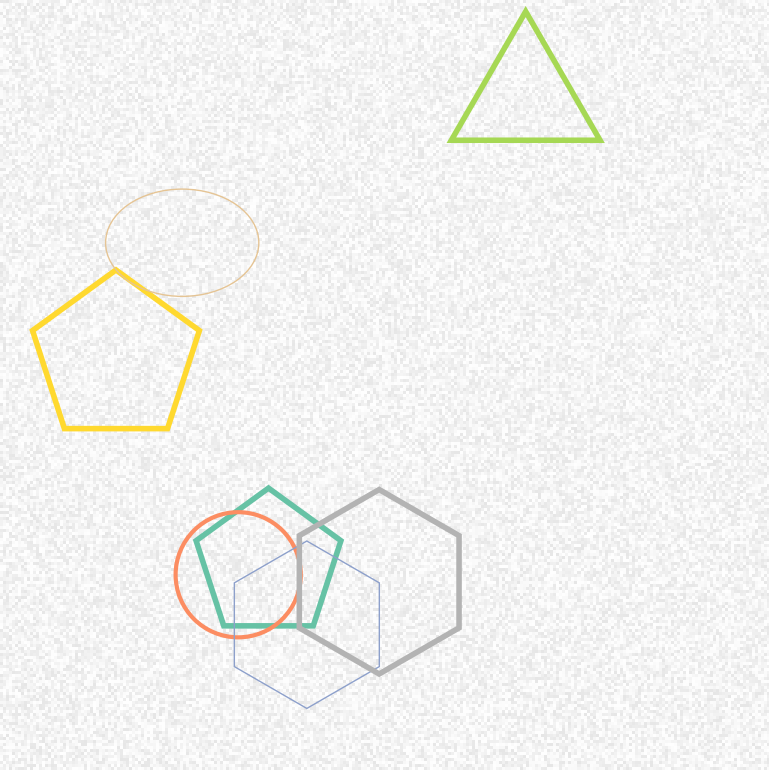[{"shape": "pentagon", "thickness": 2, "radius": 0.49, "center": [0.349, 0.267]}, {"shape": "circle", "thickness": 1.5, "radius": 0.41, "center": [0.309, 0.254]}, {"shape": "hexagon", "thickness": 0.5, "radius": 0.54, "center": [0.398, 0.189]}, {"shape": "triangle", "thickness": 2, "radius": 0.56, "center": [0.683, 0.874]}, {"shape": "pentagon", "thickness": 2, "radius": 0.57, "center": [0.151, 0.535]}, {"shape": "oval", "thickness": 0.5, "radius": 0.5, "center": [0.237, 0.685]}, {"shape": "hexagon", "thickness": 2, "radius": 0.6, "center": [0.492, 0.244]}]